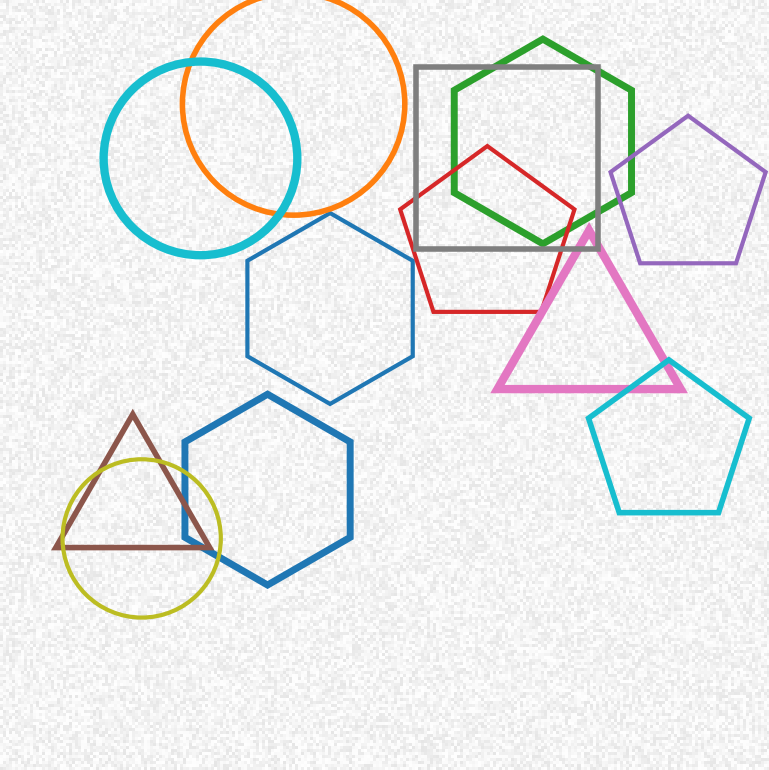[{"shape": "hexagon", "thickness": 2.5, "radius": 0.62, "center": [0.347, 0.364]}, {"shape": "hexagon", "thickness": 1.5, "radius": 0.62, "center": [0.429, 0.599]}, {"shape": "circle", "thickness": 2, "radius": 0.72, "center": [0.381, 0.865]}, {"shape": "hexagon", "thickness": 2.5, "radius": 0.66, "center": [0.705, 0.816]}, {"shape": "pentagon", "thickness": 1.5, "radius": 0.6, "center": [0.633, 0.691]}, {"shape": "pentagon", "thickness": 1.5, "radius": 0.53, "center": [0.894, 0.744]}, {"shape": "triangle", "thickness": 2, "radius": 0.58, "center": [0.172, 0.347]}, {"shape": "triangle", "thickness": 3, "radius": 0.69, "center": [0.765, 0.563]}, {"shape": "square", "thickness": 2, "radius": 0.59, "center": [0.659, 0.795]}, {"shape": "circle", "thickness": 1.5, "radius": 0.51, "center": [0.184, 0.301]}, {"shape": "circle", "thickness": 3, "radius": 0.63, "center": [0.26, 0.794]}, {"shape": "pentagon", "thickness": 2, "radius": 0.55, "center": [0.869, 0.423]}]